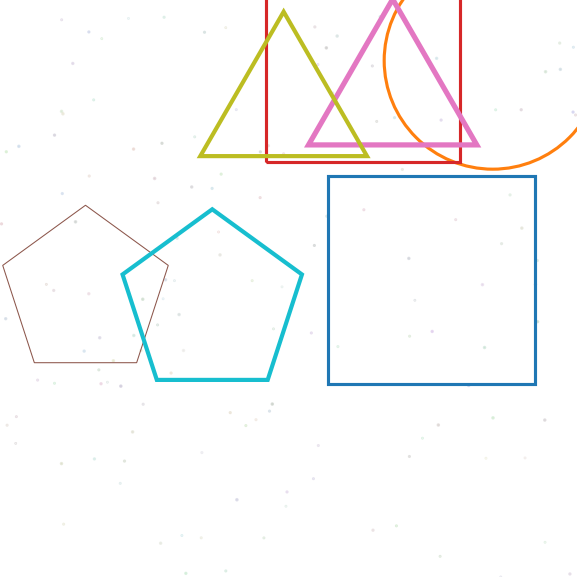[{"shape": "square", "thickness": 1.5, "radius": 0.9, "center": [0.747, 0.514]}, {"shape": "circle", "thickness": 1.5, "radius": 0.94, "center": [0.853, 0.894]}, {"shape": "square", "thickness": 1.5, "radius": 0.84, "center": [0.628, 0.887]}, {"shape": "pentagon", "thickness": 0.5, "radius": 0.75, "center": [0.148, 0.493]}, {"shape": "triangle", "thickness": 2.5, "radius": 0.84, "center": [0.68, 0.832]}, {"shape": "triangle", "thickness": 2, "radius": 0.83, "center": [0.491, 0.812]}, {"shape": "pentagon", "thickness": 2, "radius": 0.82, "center": [0.368, 0.473]}]